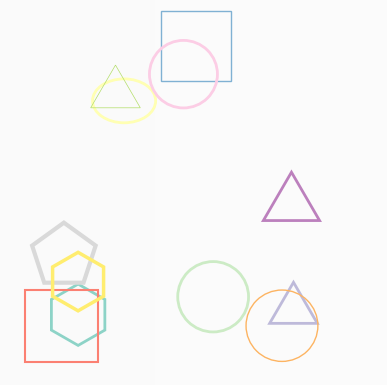[{"shape": "hexagon", "thickness": 2, "radius": 0.4, "center": [0.202, 0.182]}, {"shape": "oval", "thickness": 2, "radius": 0.41, "center": [0.32, 0.738]}, {"shape": "triangle", "thickness": 2, "radius": 0.36, "center": [0.757, 0.196]}, {"shape": "square", "thickness": 1.5, "radius": 0.47, "center": [0.159, 0.154]}, {"shape": "square", "thickness": 1, "radius": 0.46, "center": [0.506, 0.88]}, {"shape": "circle", "thickness": 1, "radius": 0.46, "center": [0.728, 0.154]}, {"shape": "triangle", "thickness": 0.5, "radius": 0.37, "center": [0.298, 0.757]}, {"shape": "circle", "thickness": 2, "radius": 0.44, "center": [0.473, 0.807]}, {"shape": "pentagon", "thickness": 3, "radius": 0.43, "center": [0.165, 0.335]}, {"shape": "triangle", "thickness": 2, "radius": 0.42, "center": [0.752, 0.469]}, {"shape": "circle", "thickness": 2, "radius": 0.46, "center": [0.55, 0.229]}, {"shape": "hexagon", "thickness": 2.5, "radius": 0.38, "center": [0.202, 0.269]}]